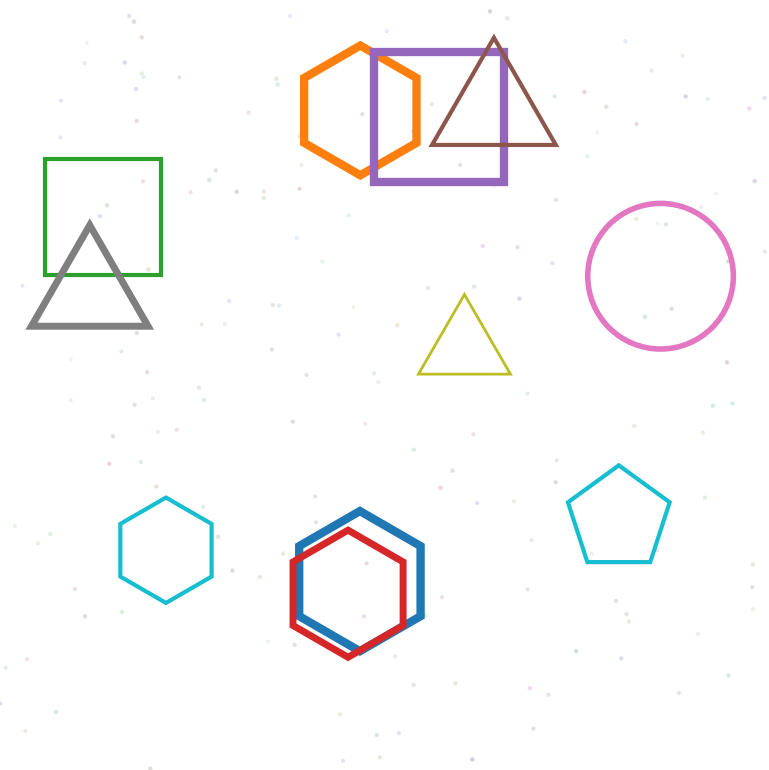[{"shape": "hexagon", "thickness": 3, "radius": 0.46, "center": [0.467, 0.245]}, {"shape": "hexagon", "thickness": 3, "radius": 0.42, "center": [0.468, 0.857]}, {"shape": "square", "thickness": 1.5, "radius": 0.37, "center": [0.134, 0.718]}, {"shape": "hexagon", "thickness": 2.5, "radius": 0.41, "center": [0.452, 0.229]}, {"shape": "square", "thickness": 3, "radius": 0.42, "center": [0.57, 0.848]}, {"shape": "triangle", "thickness": 1.5, "radius": 0.46, "center": [0.641, 0.858]}, {"shape": "circle", "thickness": 2, "radius": 0.47, "center": [0.858, 0.641]}, {"shape": "triangle", "thickness": 2.5, "radius": 0.44, "center": [0.117, 0.62]}, {"shape": "triangle", "thickness": 1, "radius": 0.34, "center": [0.603, 0.549]}, {"shape": "pentagon", "thickness": 1.5, "radius": 0.35, "center": [0.804, 0.326]}, {"shape": "hexagon", "thickness": 1.5, "radius": 0.34, "center": [0.216, 0.285]}]